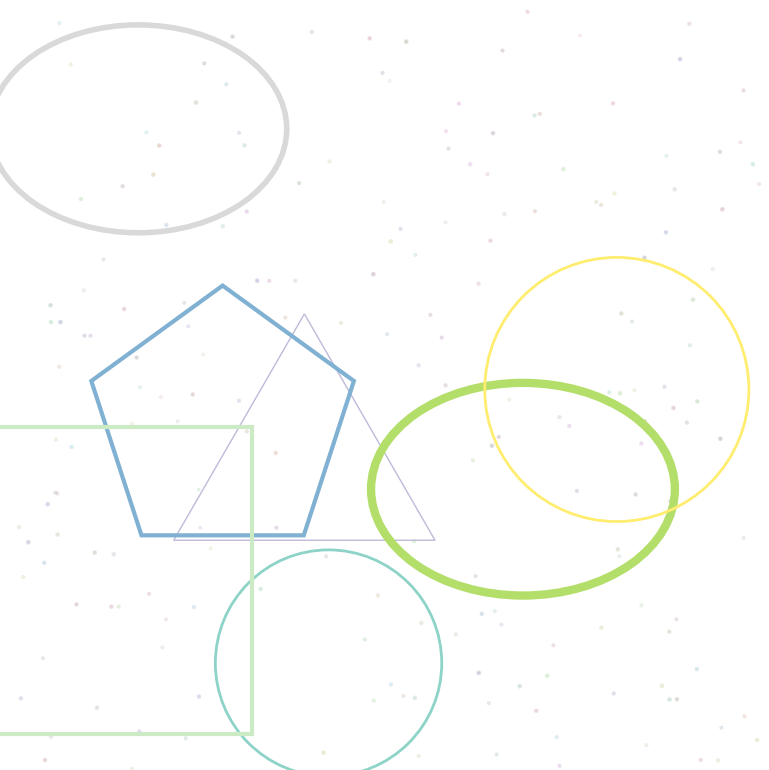[{"shape": "circle", "thickness": 1, "radius": 0.73, "center": [0.427, 0.139]}, {"shape": "triangle", "thickness": 0.5, "radius": 0.98, "center": [0.395, 0.396]}, {"shape": "pentagon", "thickness": 1.5, "radius": 0.9, "center": [0.289, 0.45]}, {"shape": "oval", "thickness": 3, "radius": 0.99, "center": [0.679, 0.365]}, {"shape": "oval", "thickness": 2, "radius": 0.96, "center": [0.18, 0.833]}, {"shape": "square", "thickness": 1.5, "radius": 1.0, "center": [0.129, 0.246]}, {"shape": "circle", "thickness": 1, "radius": 0.86, "center": [0.801, 0.494]}]